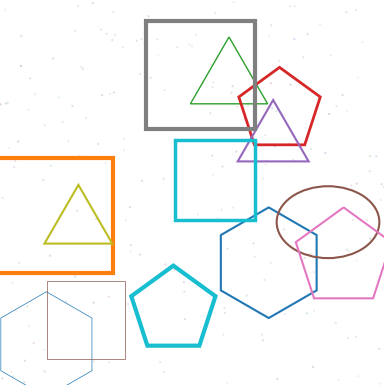[{"shape": "hexagon", "thickness": 0.5, "radius": 0.68, "center": [0.12, 0.106]}, {"shape": "hexagon", "thickness": 1.5, "radius": 0.72, "center": [0.698, 0.318]}, {"shape": "square", "thickness": 3, "radius": 0.75, "center": [0.144, 0.441]}, {"shape": "triangle", "thickness": 1, "radius": 0.58, "center": [0.595, 0.788]}, {"shape": "pentagon", "thickness": 2, "radius": 0.56, "center": [0.726, 0.714]}, {"shape": "triangle", "thickness": 1.5, "radius": 0.53, "center": [0.709, 0.634]}, {"shape": "square", "thickness": 0.5, "radius": 0.51, "center": [0.223, 0.169]}, {"shape": "oval", "thickness": 1.5, "radius": 0.67, "center": [0.852, 0.423]}, {"shape": "pentagon", "thickness": 1.5, "radius": 0.65, "center": [0.892, 0.331]}, {"shape": "square", "thickness": 3, "radius": 0.7, "center": [0.521, 0.805]}, {"shape": "triangle", "thickness": 1.5, "radius": 0.51, "center": [0.204, 0.418]}, {"shape": "pentagon", "thickness": 3, "radius": 0.57, "center": [0.45, 0.195]}, {"shape": "square", "thickness": 2.5, "radius": 0.52, "center": [0.558, 0.532]}]